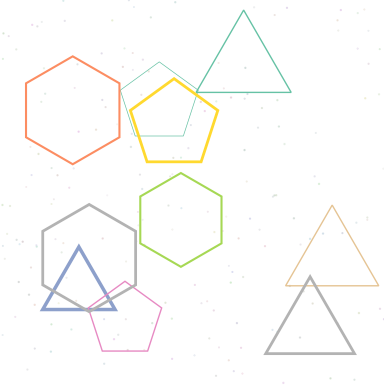[{"shape": "pentagon", "thickness": 0.5, "radius": 0.53, "center": [0.414, 0.733]}, {"shape": "triangle", "thickness": 1, "radius": 0.71, "center": [0.633, 0.831]}, {"shape": "hexagon", "thickness": 1.5, "radius": 0.7, "center": [0.189, 0.714]}, {"shape": "triangle", "thickness": 2.5, "radius": 0.54, "center": [0.205, 0.25]}, {"shape": "pentagon", "thickness": 1, "radius": 0.5, "center": [0.325, 0.169]}, {"shape": "hexagon", "thickness": 1.5, "radius": 0.61, "center": [0.47, 0.429]}, {"shape": "pentagon", "thickness": 2, "radius": 0.6, "center": [0.452, 0.676]}, {"shape": "triangle", "thickness": 1, "radius": 0.7, "center": [0.863, 0.328]}, {"shape": "triangle", "thickness": 2, "radius": 0.67, "center": [0.805, 0.148]}, {"shape": "hexagon", "thickness": 2, "radius": 0.7, "center": [0.232, 0.33]}]